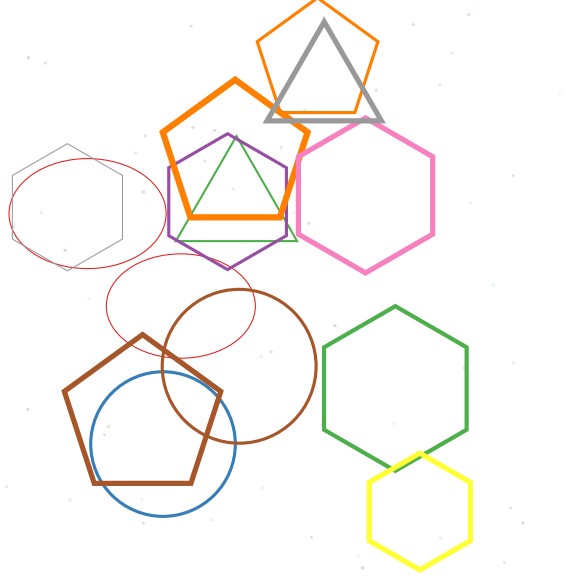[{"shape": "oval", "thickness": 0.5, "radius": 0.65, "center": [0.313, 0.469]}, {"shape": "oval", "thickness": 0.5, "radius": 0.68, "center": [0.152, 0.629]}, {"shape": "circle", "thickness": 1.5, "radius": 0.63, "center": [0.282, 0.23]}, {"shape": "hexagon", "thickness": 2, "radius": 0.71, "center": [0.685, 0.326]}, {"shape": "triangle", "thickness": 1, "radius": 0.61, "center": [0.409, 0.642]}, {"shape": "hexagon", "thickness": 1.5, "radius": 0.59, "center": [0.394, 0.65]}, {"shape": "pentagon", "thickness": 3, "radius": 0.66, "center": [0.407, 0.729]}, {"shape": "pentagon", "thickness": 1.5, "radius": 0.55, "center": [0.55, 0.893]}, {"shape": "hexagon", "thickness": 2.5, "radius": 0.51, "center": [0.727, 0.113]}, {"shape": "pentagon", "thickness": 2.5, "radius": 0.71, "center": [0.247, 0.277]}, {"shape": "circle", "thickness": 1.5, "radius": 0.67, "center": [0.414, 0.365]}, {"shape": "hexagon", "thickness": 2.5, "radius": 0.67, "center": [0.633, 0.661]}, {"shape": "triangle", "thickness": 2.5, "radius": 0.57, "center": [0.561, 0.847]}, {"shape": "hexagon", "thickness": 0.5, "radius": 0.55, "center": [0.117, 0.64]}]